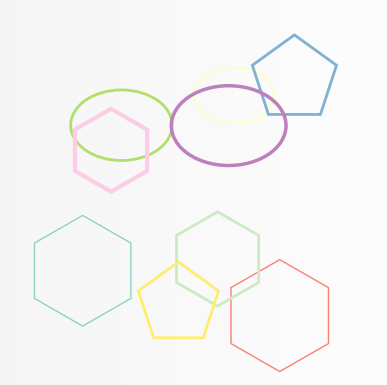[{"shape": "hexagon", "thickness": 1, "radius": 0.72, "center": [0.213, 0.297]}, {"shape": "oval", "thickness": 1, "radius": 0.52, "center": [0.604, 0.752]}, {"shape": "hexagon", "thickness": 1, "radius": 0.73, "center": [0.722, 0.18]}, {"shape": "pentagon", "thickness": 2, "radius": 0.57, "center": [0.76, 0.795]}, {"shape": "oval", "thickness": 2, "radius": 0.65, "center": [0.313, 0.675]}, {"shape": "hexagon", "thickness": 3, "radius": 0.54, "center": [0.286, 0.61]}, {"shape": "oval", "thickness": 2.5, "radius": 0.74, "center": [0.59, 0.674]}, {"shape": "hexagon", "thickness": 2, "radius": 0.61, "center": [0.561, 0.327]}, {"shape": "pentagon", "thickness": 2, "radius": 0.54, "center": [0.46, 0.211]}]